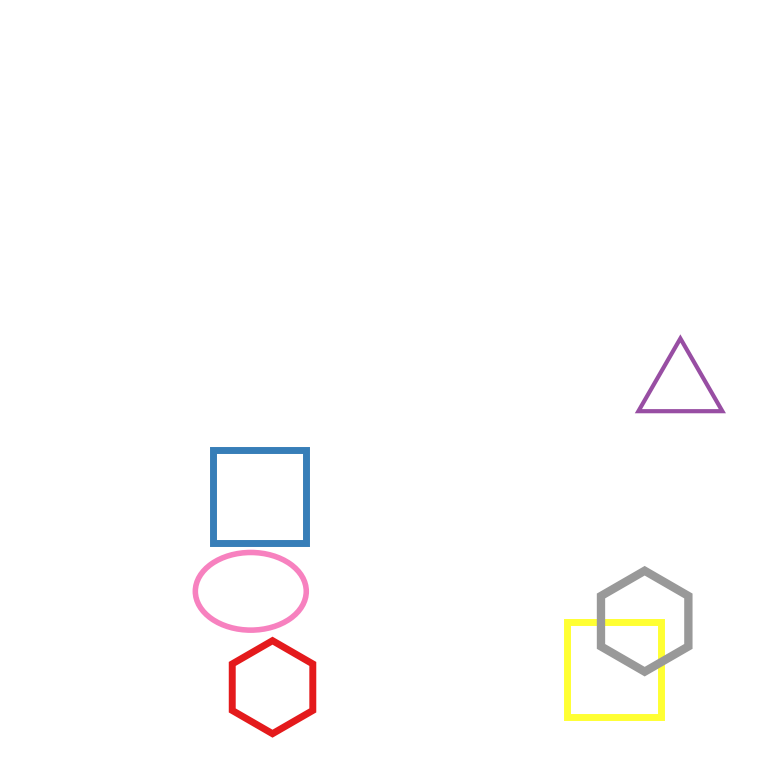[{"shape": "hexagon", "thickness": 2.5, "radius": 0.3, "center": [0.354, 0.108]}, {"shape": "square", "thickness": 2.5, "radius": 0.3, "center": [0.337, 0.355]}, {"shape": "triangle", "thickness": 1.5, "radius": 0.31, "center": [0.884, 0.497]}, {"shape": "square", "thickness": 2.5, "radius": 0.31, "center": [0.797, 0.13]}, {"shape": "oval", "thickness": 2, "radius": 0.36, "center": [0.326, 0.232]}, {"shape": "hexagon", "thickness": 3, "radius": 0.33, "center": [0.837, 0.193]}]